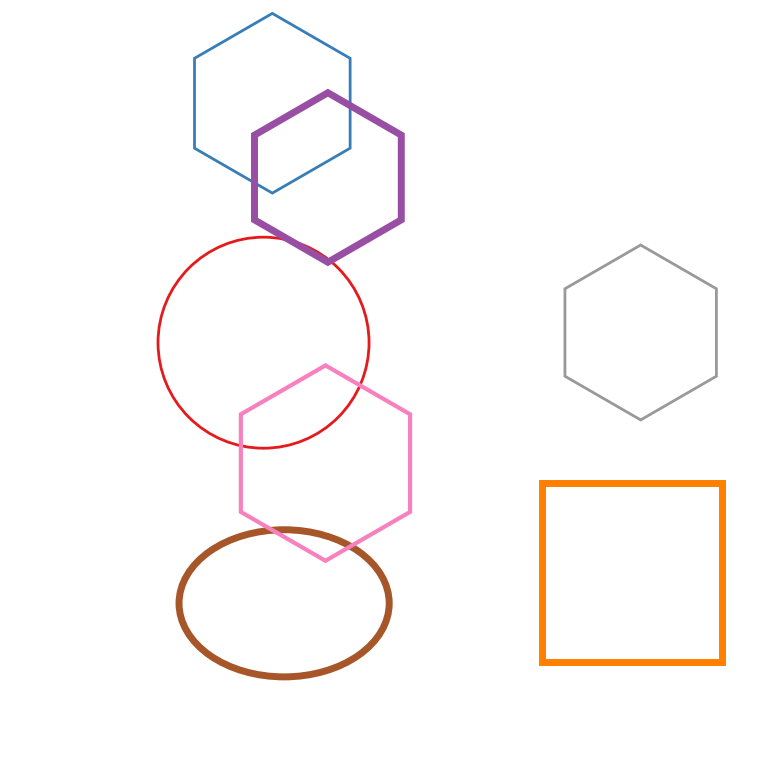[{"shape": "circle", "thickness": 1, "radius": 0.69, "center": [0.342, 0.555]}, {"shape": "hexagon", "thickness": 1, "radius": 0.58, "center": [0.354, 0.866]}, {"shape": "hexagon", "thickness": 2.5, "radius": 0.55, "center": [0.426, 0.77]}, {"shape": "square", "thickness": 2.5, "radius": 0.58, "center": [0.821, 0.257]}, {"shape": "oval", "thickness": 2.5, "radius": 0.68, "center": [0.369, 0.216]}, {"shape": "hexagon", "thickness": 1.5, "radius": 0.63, "center": [0.423, 0.399]}, {"shape": "hexagon", "thickness": 1, "radius": 0.57, "center": [0.832, 0.568]}]